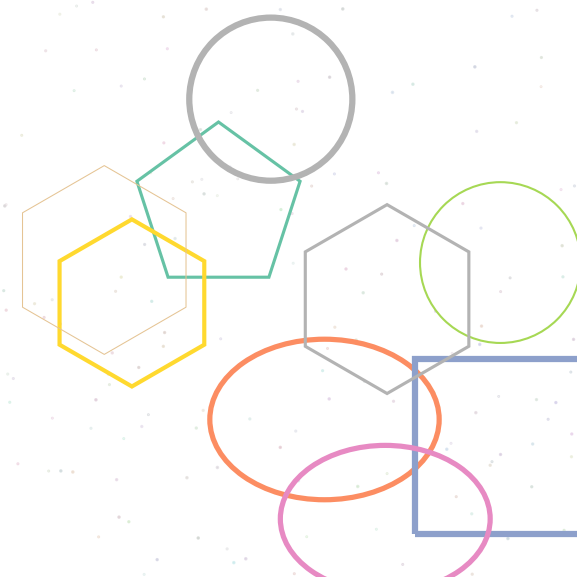[{"shape": "pentagon", "thickness": 1.5, "radius": 0.74, "center": [0.378, 0.639]}, {"shape": "oval", "thickness": 2.5, "radius": 0.99, "center": [0.562, 0.273]}, {"shape": "square", "thickness": 3, "radius": 0.76, "center": [0.871, 0.226]}, {"shape": "oval", "thickness": 2.5, "radius": 0.91, "center": [0.667, 0.101]}, {"shape": "circle", "thickness": 1, "radius": 0.7, "center": [0.867, 0.544]}, {"shape": "hexagon", "thickness": 2, "radius": 0.72, "center": [0.228, 0.475]}, {"shape": "hexagon", "thickness": 0.5, "radius": 0.82, "center": [0.181, 0.549]}, {"shape": "hexagon", "thickness": 1.5, "radius": 0.82, "center": [0.67, 0.481]}, {"shape": "circle", "thickness": 3, "radius": 0.71, "center": [0.469, 0.827]}]